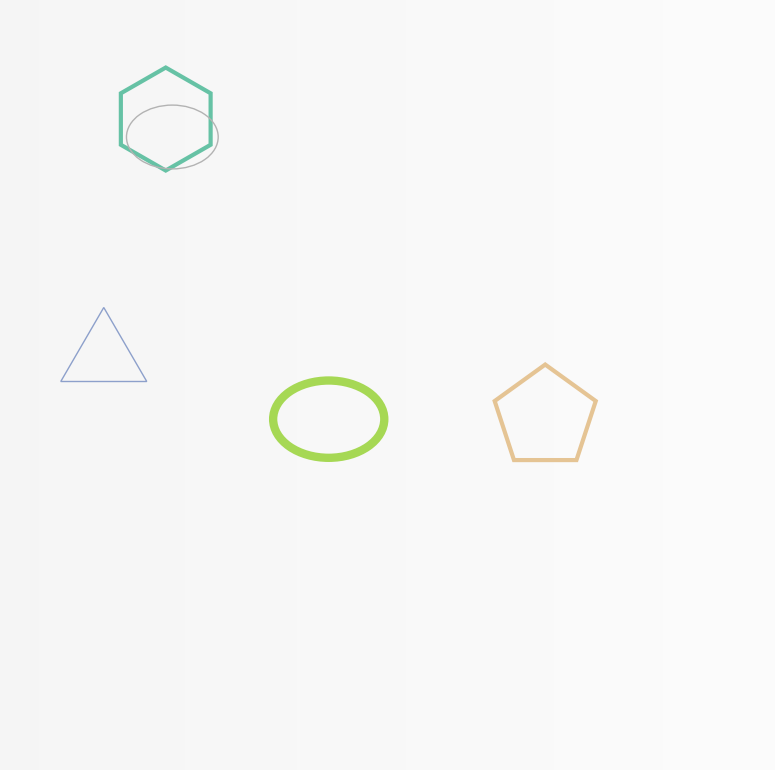[{"shape": "hexagon", "thickness": 1.5, "radius": 0.33, "center": [0.214, 0.845]}, {"shape": "triangle", "thickness": 0.5, "radius": 0.32, "center": [0.134, 0.537]}, {"shape": "oval", "thickness": 3, "radius": 0.36, "center": [0.424, 0.456]}, {"shape": "pentagon", "thickness": 1.5, "radius": 0.34, "center": [0.703, 0.458]}, {"shape": "oval", "thickness": 0.5, "radius": 0.3, "center": [0.222, 0.822]}]